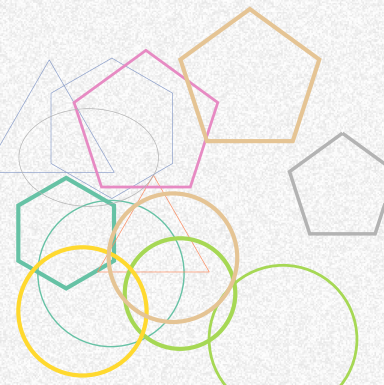[{"shape": "circle", "thickness": 1, "radius": 0.95, "center": [0.288, 0.29]}, {"shape": "hexagon", "thickness": 3, "radius": 0.72, "center": [0.172, 0.394]}, {"shape": "triangle", "thickness": 0.5, "radius": 0.84, "center": [0.398, 0.377]}, {"shape": "hexagon", "thickness": 0.5, "radius": 0.91, "center": [0.29, 0.667]}, {"shape": "triangle", "thickness": 0.5, "radius": 0.97, "center": [0.128, 0.65]}, {"shape": "pentagon", "thickness": 2, "radius": 0.98, "center": [0.379, 0.673]}, {"shape": "circle", "thickness": 3, "radius": 0.72, "center": [0.468, 0.237]}, {"shape": "circle", "thickness": 2, "radius": 0.96, "center": [0.735, 0.119]}, {"shape": "circle", "thickness": 3, "radius": 0.83, "center": [0.214, 0.191]}, {"shape": "pentagon", "thickness": 3, "radius": 0.95, "center": [0.649, 0.787]}, {"shape": "circle", "thickness": 3, "radius": 0.83, "center": [0.449, 0.331]}, {"shape": "pentagon", "thickness": 2.5, "radius": 0.72, "center": [0.889, 0.509]}, {"shape": "oval", "thickness": 0.5, "radius": 0.91, "center": [0.23, 0.591]}]